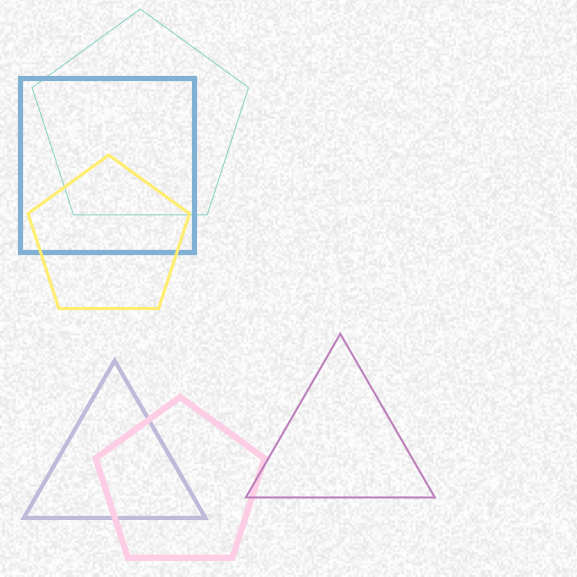[{"shape": "pentagon", "thickness": 0.5, "radius": 0.99, "center": [0.243, 0.786]}, {"shape": "triangle", "thickness": 2, "radius": 0.91, "center": [0.198, 0.193]}, {"shape": "square", "thickness": 2.5, "radius": 0.75, "center": [0.185, 0.714]}, {"shape": "pentagon", "thickness": 3, "radius": 0.77, "center": [0.312, 0.158]}, {"shape": "triangle", "thickness": 1, "radius": 0.94, "center": [0.589, 0.232]}, {"shape": "pentagon", "thickness": 1.5, "radius": 0.73, "center": [0.188, 0.584]}]